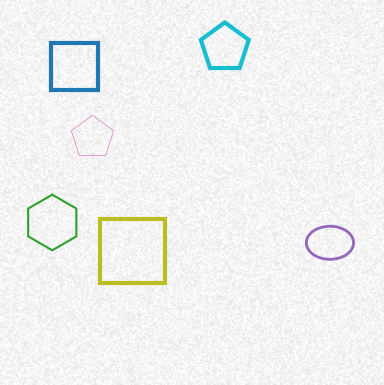[{"shape": "square", "thickness": 3, "radius": 0.31, "center": [0.194, 0.827]}, {"shape": "hexagon", "thickness": 1.5, "radius": 0.36, "center": [0.136, 0.422]}, {"shape": "oval", "thickness": 2, "radius": 0.31, "center": [0.857, 0.369]}, {"shape": "pentagon", "thickness": 0.5, "radius": 0.29, "center": [0.24, 0.642]}, {"shape": "square", "thickness": 3, "radius": 0.42, "center": [0.344, 0.348]}, {"shape": "pentagon", "thickness": 3, "radius": 0.33, "center": [0.584, 0.876]}]